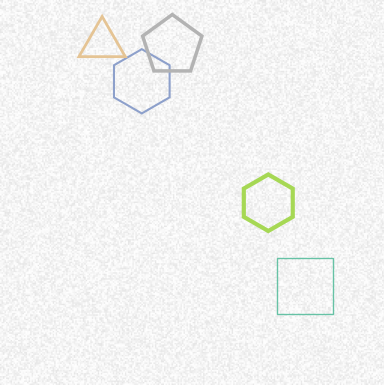[{"shape": "square", "thickness": 1, "radius": 0.36, "center": [0.793, 0.256]}, {"shape": "hexagon", "thickness": 1.5, "radius": 0.42, "center": [0.368, 0.789]}, {"shape": "hexagon", "thickness": 3, "radius": 0.37, "center": [0.697, 0.473]}, {"shape": "triangle", "thickness": 2, "radius": 0.35, "center": [0.265, 0.888]}, {"shape": "pentagon", "thickness": 2.5, "radius": 0.4, "center": [0.447, 0.881]}]